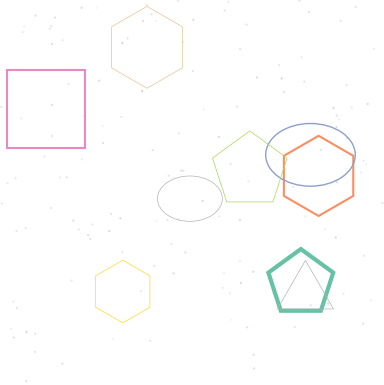[{"shape": "pentagon", "thickness": 3, "radius": 0.44, "center": [0.781, 0.265]}, {"shape": "hexagon", "thickness": 1.5, "radius": 0.52, "center": [0.827, 0.543]}, {"shape": "oval", "thickness": 1, "radius": 0.58, "center": [0.806, 0.598]}, {"shape": "square", "thickness": 1.5, "radius": 0.51, "center": [0.119, 0.717]}, {"shape": "pentagon", "thickness": 0.5, "radius": 0.51, "center": [0.649, 0.558]}, {"shape": "hexagon", "thickness": 0.5, "radius": 0.41, "center": [0.319, 0.243]}, {"shape": "hexagon", "thickness": 0.5, "radius": 0.53, "center": [0.382, 0.877]}, {"shape": "oval", "thickness": 0.5, "radius": 0.42, "center": [0.493, 0.484]}, {"shape": "triangle", "thickness": 0.5, "radius": 0.42, "center": [0.793, 0.24]}]